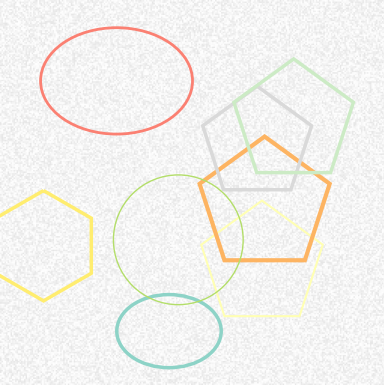[{"shape": "oval", "thickness": 2.5, "radius": 0.68, "center": [0.439, 0.14]}, {"shape": "pentagon", "thickness": 1.5, "radius": 0.83, "center": [0.68, 0.313]}, {"shape": "oval", "thickness": 2, "radius": 0.99, "center": [0.303, 0.79]}, {"shape": "pentagon", "thickness": 3, "radius": 0.89, "center": [0.687, 0.468]}, {"shape": "circle", "thickness": 1, "radius": 0.84, "center": [0.463, 0.377]}, {"shape": "pentagon", "thickness": 2.5, "radius": 0.74, "center": [0.668, 0.627]}, {"shape": "pentagon", "thickness": 2.5, "radius": 0.82, "center": [0.763, 0.684]}, {"shape": "hexagon", "thickness": 2.5, "radius": 0.72, "center": [0.113, 0.362]}]